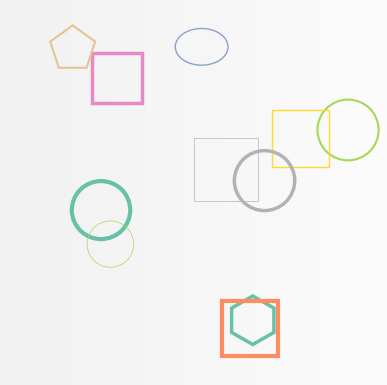[{"shape": "circle", "thickness": 3, "radius": 0.38, "center": [0.261, 0.454]}, {"shape": "hexagon", "thickness": 2.5, "radius": 0.32, "center": [0.652, 0.168]}, {"shape": "square", "thickness": 3, "radius": 0.36, "center": [0.645, 0.146]}, {"shape": "oval", "thickness": 1, "radius": 0.34, "center": [0.52, 0.878]}, {"shape": "square", "thickness": 2.5, "radius": 0.32, "center": [0.303, 0.796]}, {"shape": "circle", "thickness": 0.5, "radius": 0.3, "center": [0.285, 0.366]}, {"shape": "circle", "thickness": 1.5, "radius": 0.39, "center": [0.898, 0.662]}, {"shape": "square", "thickness": 1, "radius": 0.37, "center": [0.775, 0.64]}, {"shape": "pentagon", "thickness": 1.5, "radius": 0.3, "center": [0.188, 0.873]}, {"shape": "square", "thickness": 0.5, "radius": 0.41, "center": [0.583, 0.559]}, {"shape": "circle", "thickness": 2.5, "radius": 0.39, "center": [0.683, 0.531]}]